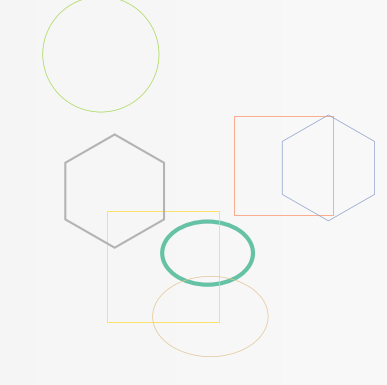[{"shape": "oval", "thickness": 3, "radius": 0.59, "center": [0.536, 0.343]}, {"shape": "square", "thickness": 0.5, "radius": 0.64, "center": [0.732, 0.571]}, {"shape": "hexagon", "thickness": 0.5, "radius": 0.69, "center": [0.847, 0.564]}, {"shape": "circle", "thickness": 0.5, "radius": 0.75, "center": [0.26, 0.859]}, {"shape": "square", "thickness": 0.5, "radius": 0.72, "center": [0.421, 0.307]}, {"shape": "oval", "thickness": 0.5, "radius": 0.75, "center": [0.543, 0.178]}, {"shape": "hexagon", "thickness": 1.5, "radius": 0.74, "center": [0.296, 0.504]}]